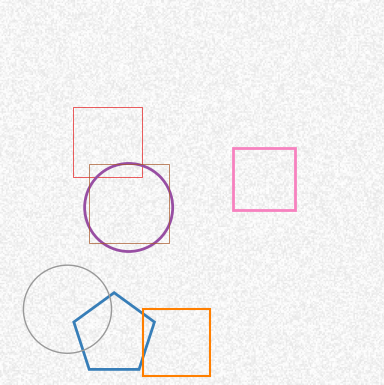[{"shape": "square", "thickness": 0.5, "radius": 0.45, "center": [0.279, 0.632]}, {"shape": "pentagon", "thickness": 2, "radius": 0.55, "center": [0.296, 0.13]}, {"shape": "circle", "thickness": 2, "radius": 0.57, "center": [0.334, 0.461]}, {"shape": "square", "thickness": 1.5, "radius": 0.43, "center": [0.459, 0.11]}, {"shape": "square", "thickness": 0.5, "radius": 0.52, "center": [0.335, 0.472]}, {"shape": "square", "thickness": 2, "radius": 0.41, "center": [0.686, 0.535]}, {"shape": "circle", "thickness": 1, "radius": 0.57, "center": [0.175, 0.197]}]